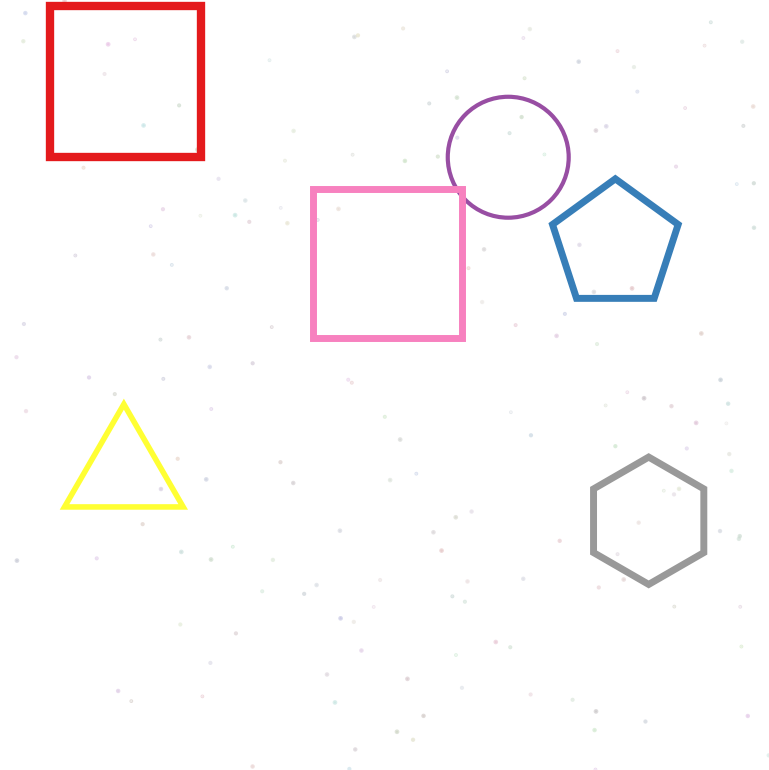[{"shape": "square", "thickness": 3, "radius": 0.49, "center": [0.163, 0.894]}, {"shape": "pentagon", "thickness": 2.5, "radius": 0.43, "center": [0.799, 0.682]}, {"shape": "circle", "thickness": 1.5, "radius": 0.39, "center": [0.66, 0.796]}, {"shape": "triangle", "thickness": 2, "radius": 0.44, "center": [0.161, 0.386]}, {"shape": "square", "thickness": 2.5, "radius": 0.48, "center": [0.503, 0.658]}, {"shape": "hexagon", "thickness": 2.5, "radius": 0.41, "center": [0.842, 0.324]}]